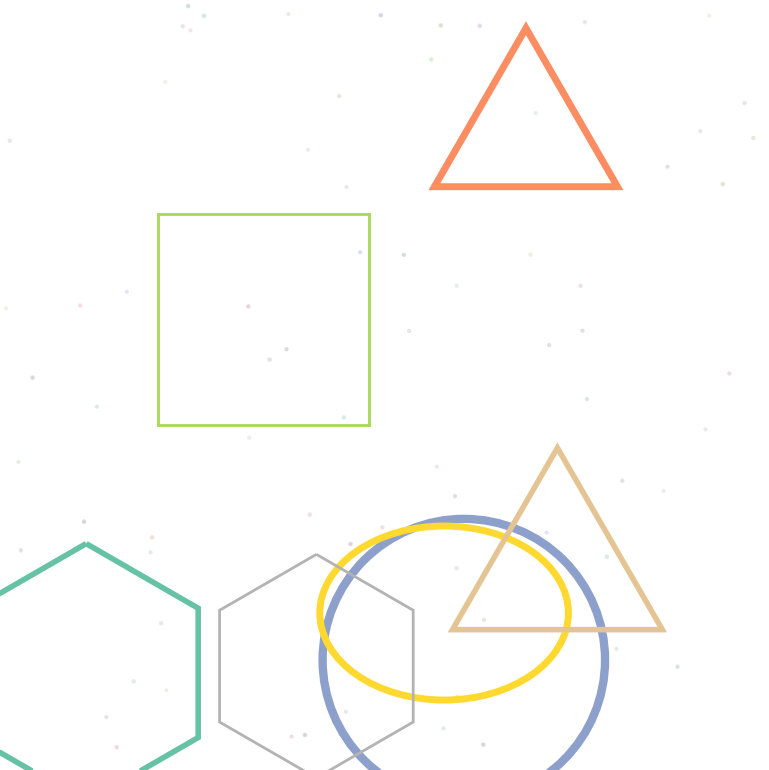[{"shape": "hexagon", "thickness": 2, "radius": 0.84, "center": [0.112, 0.126]}, {"shape": "triangle", "thickness": 2.5, "radius": 0.69, "center": [0.683, 0.826]}, {"shape": "circle", "thickness": 3, "radius": 0.92, "center": [0.602, 0.143]}, {"shape": "square", "thickness": 1, "radius": 0.69, "center": [0.342, 0.585]}, {"shape": "oval", "thickness": 2.5, "radius": 0.81, "center": [0.577, 0.204]}, {"shape": "triangle", "thickness": 2, "radius": 0.79, "center": [0.724, 0.261]}, {"shape": "hexagon", "thickness": 1, "radius": 0.73, "center": [0.411, 0.135]}]